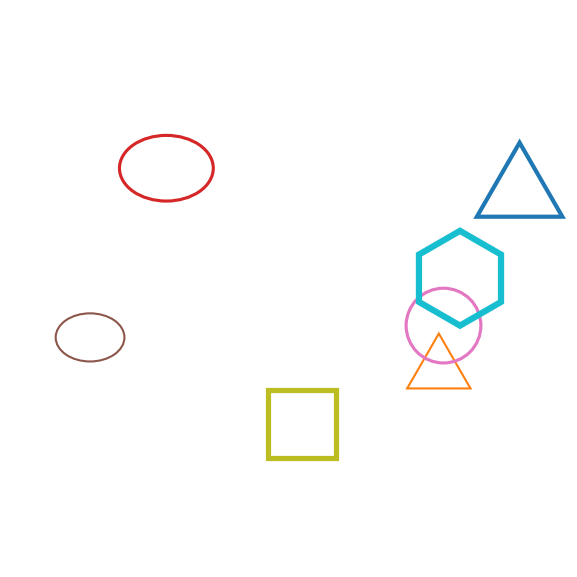[{"shape": "triangle", "thickness": 2, "radius": 0.43, "center": [0.9, 0.667]}, {"shape": "triangle", "thickness": 1, "radius": 0.32, "center": [0.76, 0.358]}, {"shape": "oval", "thickness": 1.5, "radius": 0.41, "center": [0.288, 0.708]}, {"shape": "oval", "thickness": 1, "radius": 0.3, "center": [0.156, 0.415]}, {"shape": "circle", "thickness": 1.5, "radius": 0.32, "center": [0.768, 0.435]}, {"shape": "square", "thickness": 2.5, "radius": 0.29, "center": [0.523, 0.265]}, {"shape": "hexagon", "thickness": 3, "radius": 0.41, "center": [0.797, 0.517]}]